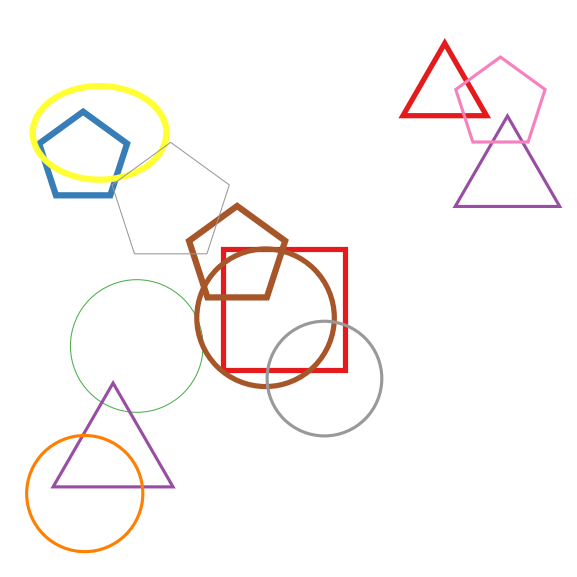[{"shape": "square", "thickness": 2.5, "radius": 0.53, "center": [0.492, 0.464]}, {"shape": "triangle", "thickness": 2.5, "radius": 0.42, "center": [0.77, 0.841]}, {"shape": "pentagon", "thickness": 3, "radius": 0.4, "center": [0.144, 0.726]}, {"shape": "circle", "thickness": 0.5, "radius": 0.57, "center": [0.237, 0.4]}, {"shape": "triangle", "thickness": 1.5, "radius": 0.6, "center": [0.196, 0.216]}, {"shape": "triangle", "thickness": 1.5, "radius": 0.52, "center": [0.879, 0.694]}, {"shape": "circle", "thickness": 1.5, "radius": 0.5, "center": [0.147, 0.144]}, {"shape": "oval", "thickness": 3, "radius": 0.58, "center": [0.173, 0.769]}, {"shape": "pentagon", "thickness": 3, "radius": 0.44, "center": [0.411, 0.555]}, {"shape": "circle", "thickness": 2.5, "radius": 0.6, "center": [0.46, 0.449]}, {"shape": "pentagon", "thickness": 1.5, "radius": 0.41, "center": [0.867, 0.819]}, {"shape": "pentagon", "thickness": 0.5, "radius": 0.53, "center": [0.296, 0.646]}, {"shape": "circle", "thickness": 1.5, "radius": 0.5, "center": [0.562, 0.344]}]